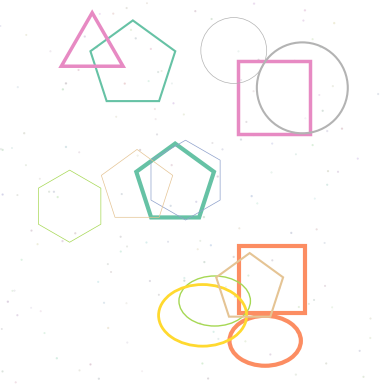[{"shape": "pentagon", "thickness": 3, "radius": 0.53, "center": [0.455, 0.521]}, {"shape": "pentagon", "thickness": 1.5, "radius": 0.58, "center": [0.345, 0.831]}, {"shape": "square", "thickness": 3, "radius": 0.43, "center": [0.707, 0.274]}, {"shape": "oval", "thickness": 3, "radius": 0.46, "center": [0.689, 0.115]}, {"shape": "hexagon", "thickness": 0.5, "radius": 0.52, "center": [0.482, 0.532]}, {"shape": "square", "thickness": 2.5, "radius": 0.47, "center": [0.712, 0.747]}, {"shape": "triangle", "thickness": 2.5, "radius": 0.46, "center": [0.239, 0.874]}, {"shape": "oval", "thickness": 1, "radius": 0.46, "center": [0.558, 0.218]}, {"shape": "hexagon", "thickness": 0.5, "radius": 0.47, "center": [0.181, 0.464]}, {"shape": "oval", "thickness": 2, "radius": 0.57, "center": [0.526, 0.181]}, {"shape": "pentagon", "thickness": 1.5, "radius": 0.46, "center": [0.648, 0.251]}, {"shape": "pentagon", "thickness": 0.5, "radius": 0.49, "center": [0.356, 0.514]}, {"shape": "circle", "thickness": 0.5, "radius": 0.43, "center": [0.607, 0.869]}, {"shape": "circle", "thickness": 1.5, "radius": 0.59, "center": [0.785, 0.772]}]